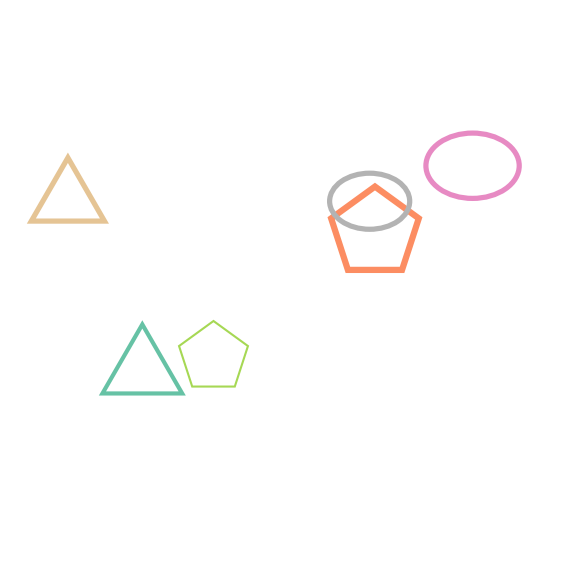[{"shape": "triangle", "thickness": 2, "radius": 0.4, "center": [0.246, 0.358]}, {"shape": "pentagon", "thickness": 3, "radius": 0.4, "center": [0.649, 0.596]}, {"shape": "oval", "thickness": 2.5, "radius": 0.4, "center": [0.818, 0.712]}, {"shape": "pentagon", "thickness": 1, "radius": 0.31, "center": [0.37, 0.381]}, {"shape": "triangle", "thickness": 2.5, "radius": 0.37, "center": [0.118, 0.653]}, {"shape": "oval", "thickness": 2.5, "radius": 0.35, "center": [0.64, 0.651]}]